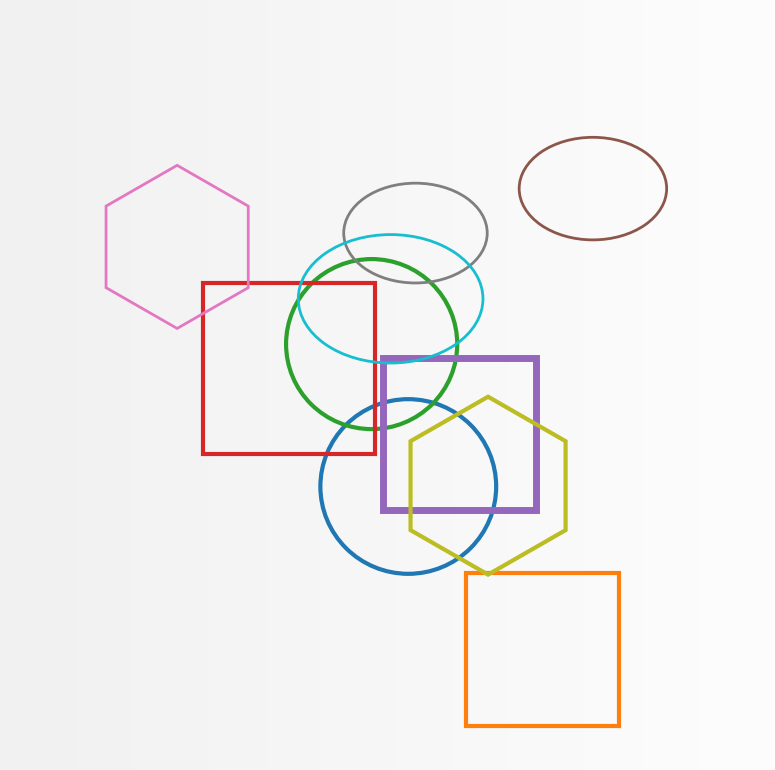[{"shape": "circle", "thickness": 1.5, "radius": 0.57, "center": [0.527, 0.368]}, {"shape": "square", "thickness": 1.5, "radius": 0.49, "center": [0.7, 0.156]}, {"shape": "circle", "thickness": 1.5, "radius": 0.55, "center": [0.48, 0.553]}, {"shape": "square", "thickness": 1.5, "radius": 0.56, "center": [0.373, 0.521]}, {"shape": "square", "thickness": 2.5, "radius": 0.49, "center": [0.593, 0.436]}, {"shape": "oval", "thickness": 1, "radius": 0.48, "center": [0.765, 0.755]}, {"shape": "hexagon", "thickness": 1, "radius": 0.53, "center": [0.229, 0.679]}, {"shape": "oval", "thickness": 1, "radius": 0.46, "center": [0.536, 0.697]}, {"shape": "hexagon", "thickness": 1.5, "radius": 0.58, "center": [0.63, 0.369]}, {"shape": "oval", "thickness": 1, "radius": 0.6, "center": [0.504, 0.612]}]